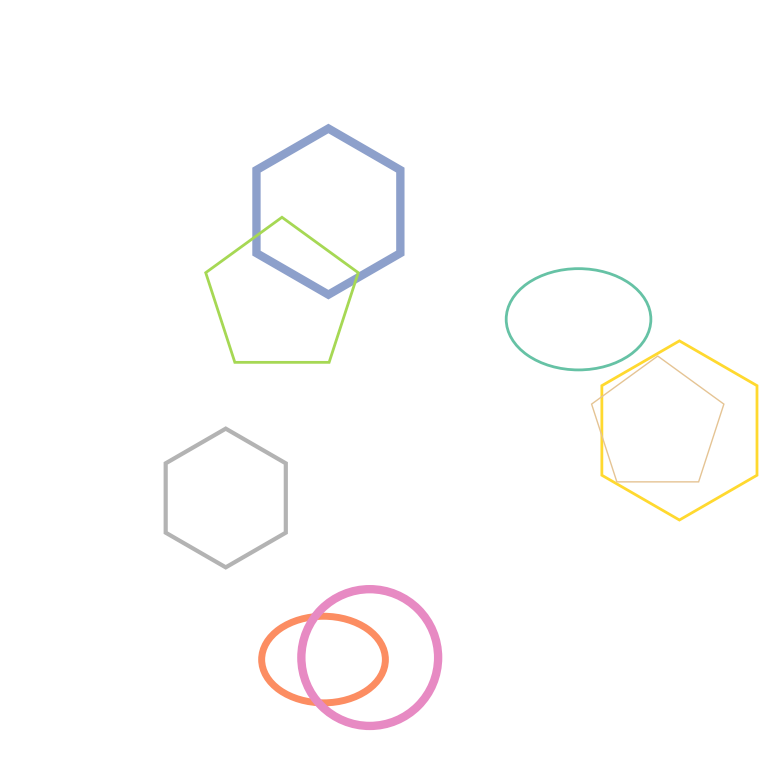[{"shape": "oval", "thickness": 1, "radius": 0.47, "center": [0.751, 0.585]}, {"shape": "oval", "thickness": 2.5, "radius": 0.4, "center": [0.42, 0.143]}, {"shape": "hexagon", "thickness": 3, "radius": 0.54, "center": [0.427, 0.725]}, {"shape": "circle", "thickness": 3, "radius": 0.44, "center": [0.48, 0.146]}, {"shape": "pentagon", "thickness": 1, "radius": 0.52, "center": [0.366, 0.614]}, {"shape": "hexagon", "thickness": 1, "radius": 0.58, "center": [0.882, 0.441]}, {"shape": "pentagon", "thickness": 0.5, "radius": 0.45, "center": [0.854, 0.447]}, {"shape": "hexagon", "thickness": 1.5, "radius": 0.45, "center": [0.293, 0.353]}]